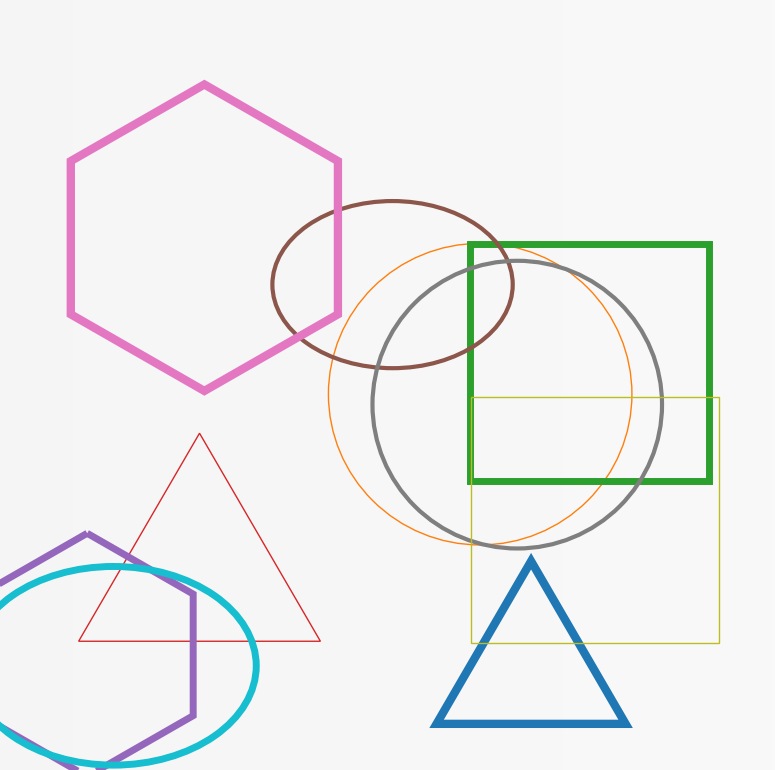[{"shape": "triangle", "thickness": 3, "radius": 0.7, "center": [0.685, 0.13]}, {"shape": "circle", "thickness": 0.5, "radius": 0.98, "center": [0.62, 0.488]}, {"shape": "square", "thickness": 2.5, "radius": 0.77, "center": [0.761, 0.529]}, {"shape": "triangle", "thickness": 0.5, "radius": 0.9, "center": [0.257, 0.257]}, {"shape": "hexagon", "thickness": 2.5, "radius": 0.79, "center": [0.113, 0.15]}, {"shape": "oval", "thickness": 1.5, "radius": 0.78, "center": [0.507, 0.63]}, {"shape": "hexagon", "thickness": 3, "radius": 1.0, "center": [0.264, 0.691]}, {"shape": "circle", "thickness": 1.5, "radius": 0.93, "center": [0.667, 0.475]}, {"shape": "square", "thickness": 0.5, "radius": 0.8, "center": [0.768, 0.325]}, {"shape": "oval", "thickness": 2.5, "radius": 0.92, "center": [0.146, 0.135]}]